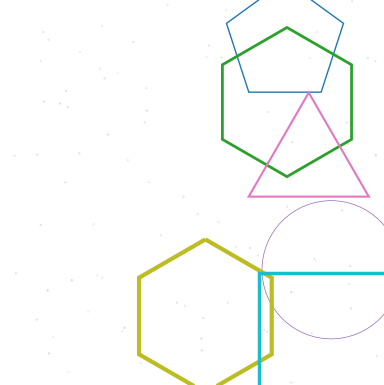[{"shape": "pentagon", "thickness": 1, "radius": 0.8, "center": [0.74, 0.89]}, {"shape": "hexagon", "thickness": 2, "radius": 0.97, "center": [0.745, 0.735]}, {"shape": "circle", "thickness": 0.5, "radius": 0.9, "center": [0.86, 0.299]}, {"shape": "triangle", "thickness": 1.5, "radius": 0.9, "center": [0.802, 0.579]}, {"shape": "hexagon", "thickness": 3, "radius": 0.99, "center": [0.533, 0.179]}, {"shape": "square", "thickness": 2.5, "radius": 0.87, "center": [0.847, 0.116]}]